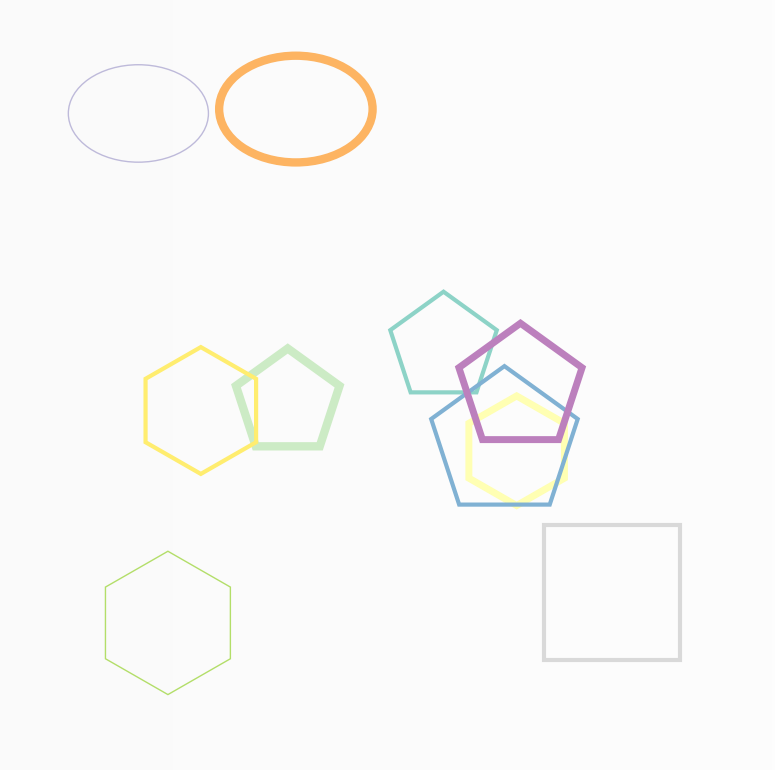[{"shape": "pentagon", "thickness": 1.5, "radius": 0.36, "center": [0.572, 0.549]}, {"shape": "hexagon", "thickness": 2.5, "radius": 0.36, "center": [0.667, 0.415]}, {"shape": "oval", "thickness": 0.5, "radius": 0.45, "center": [0.179, 0.853]}, {"shape": "pentagon", "thickness": 1.5, "radius": 0.5, "center": [0.651, 0.425]}, {"shape": "oval", "thickness": 3, "radius": 0.49, "center": [0.382, 0.858]}, {"shape": "hexagon", "thickness": 0.5, "radius": 0.47, "center": [0.217, 0.191]}, {"shape": "square", "thickness": 1.5, "radius": 0.44, "center": [0.79, 0.231]}, {"shape": "pentagon", "thickness": 2.5, "radius": 0.42, "center": [0.672, 0.497]}, {"shape": "pentagon", "thickness": 3, "radius": 0.35, "center": [0.371, 0.477]}, {"shape": "hexagon", "thickness": 1.5, "radius": 0.41, "center": [0.259, 0.467]}]